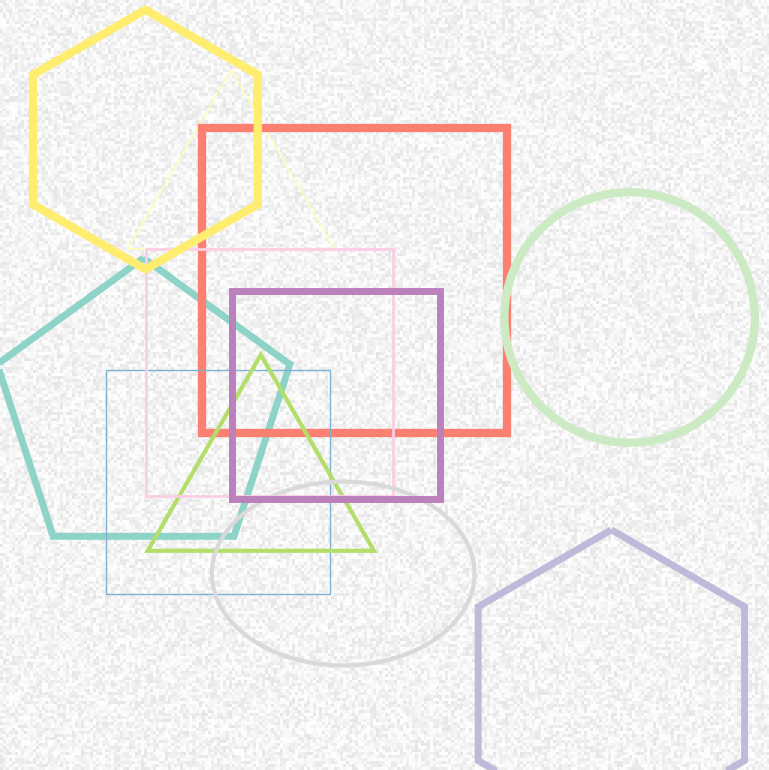[{"shape": "pentagon", "thickness": 2.5, "radius": 1.0, "center": [0.186, 0.465]}, {"shape": "triangle", "thickness": 0.5, "radius": 0.77, "center": [0.3, 0.755]}, {"shape": "hexagon", "thickness": 2.5, "radius": 1.0, "center": [0.794, 0.112]}, {"shape": "square", "thickness": 3, "radius": 0.99, "center": [0.46, 0.636]}, {"shape": "square", "thickness": 0.5, "radius": 0.73, "center": [0.283, 0.374]}, {"shape": "triangle", "thickness": 1.5, "radius": 0.85, "center": [0.339, 0.37]}, {"shape": "square", "thickness": 1, "radius": 0.8, "center": [0.35, 0.516]}, {"shape": "oval", "thickness": 1.5, "radius": 0.85, "center": [0.446, 0.255]}, {"shape": "square", "thickness": 2.5, "radius": 0.68, "center": [0.437, 0.487]}, {"shape": "circle", "thickness": 3, "radius": 0.81, "center": [0.818, 0.588]}, {"shape": "hexagon", "thickness": 3, "radius": 0.84, "center": [0.189, 0.819]}]